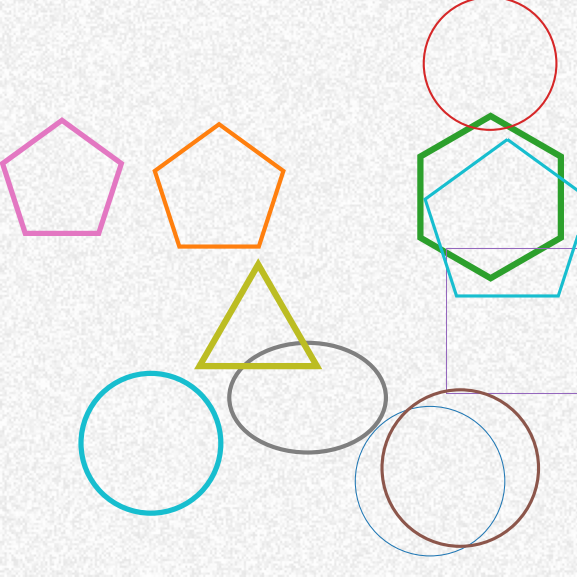[{"shape": "circle", "thickness": 0.5, "radius": 0.65, "center": [0.745, 0.166]}, {"shape": "pentagon", "thickness": 2, "radius": 0.59, "center": [0.379, 0.667]}, {"shape": "hexagon", "thickness": 3, "radius": 0.7, "center": [0.85, 0.658]}, {"shape": "circle", "thickness": 1, "radius": 0.57, "center": [0.849, 0.889]}, {"shape": "square", "thickness": 0.5, "radius": 0.63, "center": [0.899, 0.445]}, {"shape": "circle", "thickness": 1.5, "radius": 0.68, "center": [0.797, 0.189]}, {"shape": "pentagon", "thickness": 2.5, "radius": 0.54, "center": [0.107, 0.683]}, {"shape": "oval", "thickness": 2, "radius": 0.68, "center": [0.533, 0.311]}, {"shape": "triangle", "thickness": 3, "radius": 0.59, "center": [0.447, 0.424]}, {"shape": "circle", "thickness": 2.5, "radius": 0.61, "center": [0.261, 0.232]}, {"shape": "pentagon", "thickness": 1.5, "radius": 0.75, "center": [0.879, 0.608]}]